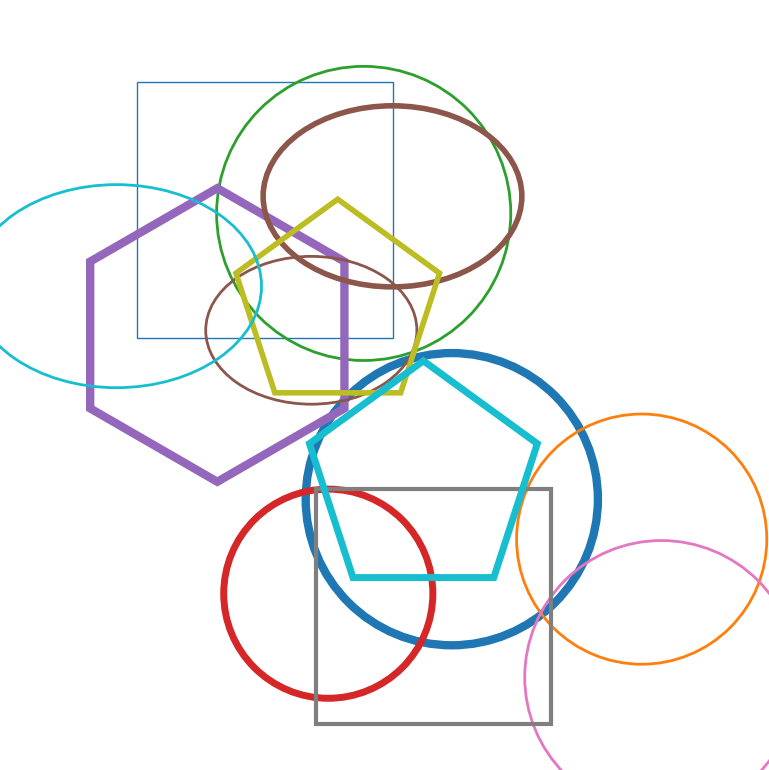[{"shape": "circle", "thickness": 3, "radius": 0.95, "center": [0.587, 0.352]}, {"shape": "square", "thickness": 0.5, "radius": 0.83, "center": [0.344, 0.727]}, {"shape": "circle", "thickness": 1, "radius": 0.81, "center": [0.833, 0.3]}, {"shape": "circle", "thickness": 1, "radius": 0.96, "center": [0.472, 0.723]}, {"shape": "circle", "thickness": 2.5, "radius": 0.68, "center": [0.426, 0.229]}, {"shape": "hexagon", "thickness": 3, "radius": 0.95, "center": [0.282, 0.565]}, {"shape": "oval", "thickness": 2, "radius": 0.84, "center": [0.51, 0.745]}, {"shape": "oval", "thickness": 1, "radius": 0.69, "center": [0.404, 0.571]}, {"shape": "circle", "thickness": 1, "radius": 0.89, "center": [0.859, 0.121]}, {"shape": "square", "thickness": 1.5, "radius": 0.76, "center": [0.563, 0.212]}, {"shape": "pentagon", "thickness": 2, "radius": 0.7, "center": [0.439, 0.602]}, {"shape": "oval", "thickness": 1, "radius": 0.94, "center": [0.151, 0.628]}, {"shape": "pentagon", "thickness": 2.5, "radius": 0.78, "center": [0.55, 0.376]}]